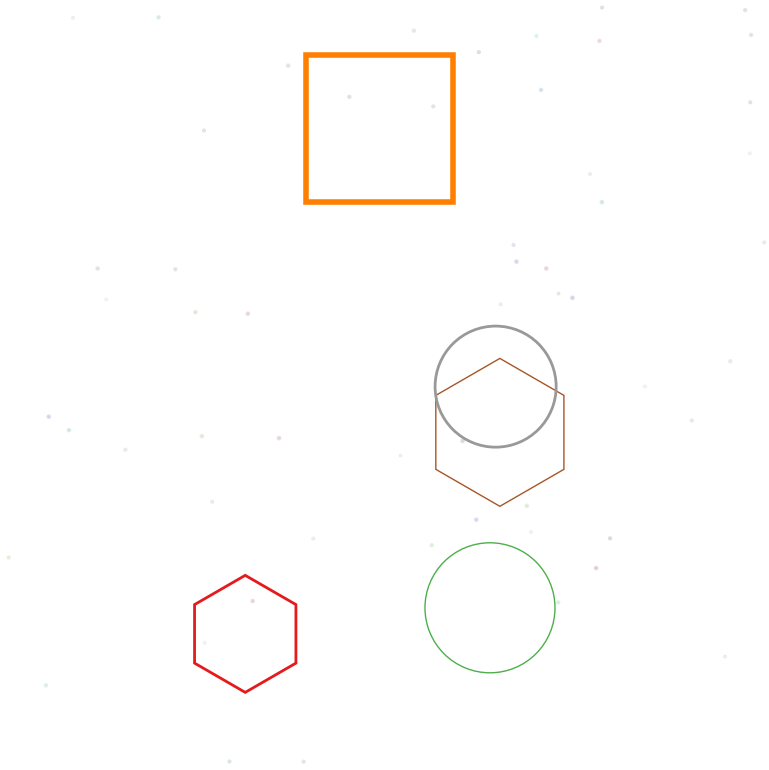[{"shape": "hexagon", "thickness": 1, "radius": 0.38, "center": [0.318, 0.177]}, {"shape": "circle", "thickness": 0.5, "radius": 0.42, "center": [0.636, 0.211]}, {"shape": "square", "thickness": 2, "radius": 0.48, "center": [0.493, 0.833]}, {"shape": "hexagon", "thickness": 0.5, "radius": 0.48, "center": [0.649, 0.438]}, {"shape": "circle", "thickness": 1, "radius": 0.39, "center": [0.644, 0.498]}]